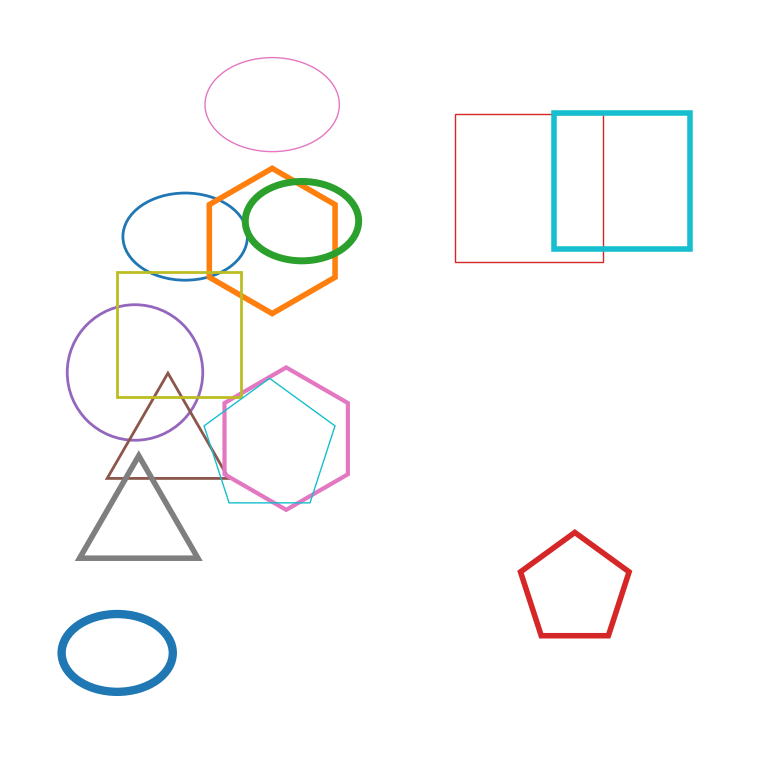[{"shape": "oval", "thickness": 3, "radius": 0.36, "center": [0.152, 0.152]}, {"shape": "oval", "thickness": 1, "radius": 0.4, "center": [0.24, 0.693]}, {"shape": "hexagon", "thickness": 2, "radius": 0.47, "center": [0.353, 0.687]}, {"shape": "oval", "thickness": 2.5, "radius": 0.37, "center": [0.392, 0.713]}, {"shape": "pentagon", "thickness": 2, "radius": 0.37, "center": [0.747, 0.234]}, {"shape": "square", "thickness": 0.5, "radius": 0.48, "center": [0.687, 0.756]}, {"shape": "circle", "thickness": 1, "radius": 0.44, "center": [0.175, 0.516]}, {"shape": "triangle", "thickness": 1, "radius": 0.46, "center": [0.218, 0.424]}, {"shape": "hexagon", "thickness": 1.5, "radius": 0.46, "center": [0.372, 0.43]}, {"shape": "oval", "thickness": 0.5, "radius": 0.44, "center": [0.353, 0.864]}, {"shape": "triangle", "thickness": 2, "radius": 0.44, "center": [0.18, 0.319]}, {"shape": "square", "thickness": 1, "radius": 0.4, "center": [0.232, 0.565]}, {"shape": "square", "thickness": 2, "radius": 0.44, "center": [0.807, 0.765]}, {"shape": "pentagon", "thickness": 0.5, "radius": 0.45, "center": [0.35, 0.419]}]